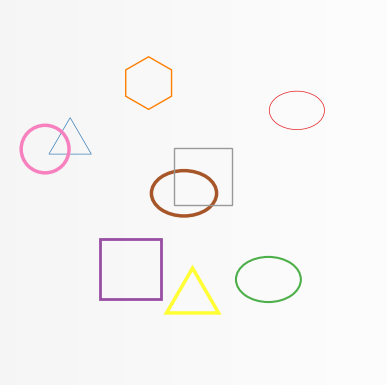[{"shape": "oval", "thickness": 0.5, "radius": 0.36, "center": [0.766, 0.713]}, {"shape": "triangle", "thickness": 0.5, "radius": 0.32, "center": [0.181, 0.631]}, {"shape": "oval", "thickness": 1.5, "radius": 0.42, "center": [0.693, 0.274]}, {"shape": "square", "thickness": 2, "radius": 0.39, "center": [0.337, 0.302]}, {"shape": "hexagon", "thickness": 1, "radius": 0.34, "center": [0.384, 0.784]}, {"shape": "triangle", "thickness": 2.5, "radius": 0.39, "center": [0.497, 0.226]}, {"shape": "oval", "thickness": 2.5, "radius": 0.42, "center": [0.475, 0.498]}, {"shape": "circle", "thickness": 2.5, "radius": 0.31, "center": [0.116, 0.613]}, {"shape": "square", "thickness": 1, "radius": 0.38, "center": [0.524, 0.542]}]